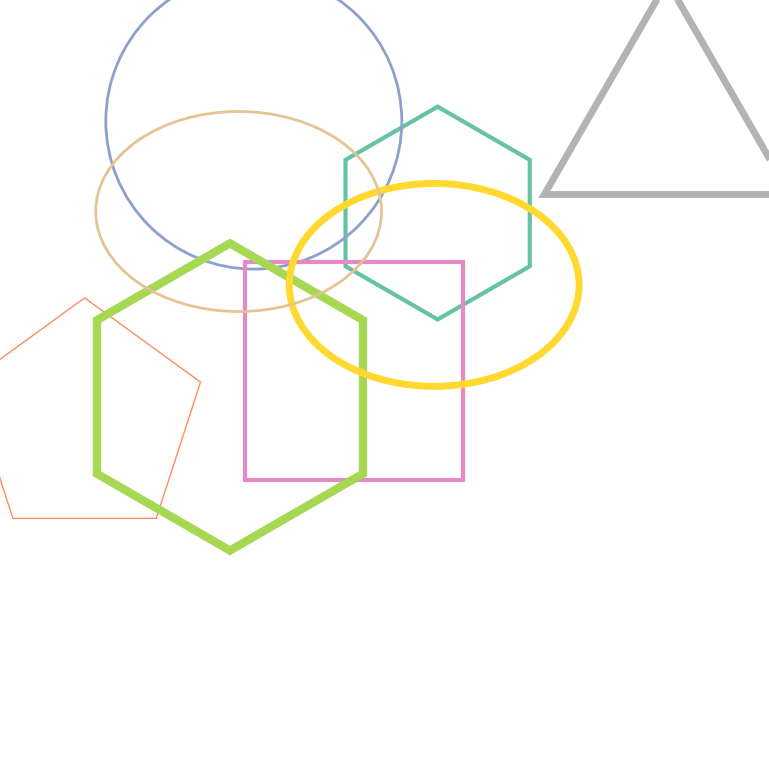[{"shape": "hexagon", "thickness": 1.5, "radius": 0.69, "center": [0.568, 0.723]}, {"shape": "pentagon", "thickness": 0.5, "radius": 0.79, "center": [0.11, 0.455]}, {"shape": "circle", "thickness": 1, "radius": 0.96, "center": [0.33, 0.843]}, {"shape": "square", "thickness": 1.5, "radius": 0.71, "center": [0.46, 0.519]}, {"shape": "hexagon", "thickness": 3, "radius": 1.0, "center": [0.299, 0.484]}, {"shape": "oval", "thickness": 2.5, "radius": 0.94, "center": [0.564, 0.63]}, {"shape": "oval", "thickness": 1, "radius": 0.93, "center": [0.31, 0.725]}, {"shape": "triangle", "thickness": 2.5, "radius": 0.92, "center": [0.867, 0.84]}]